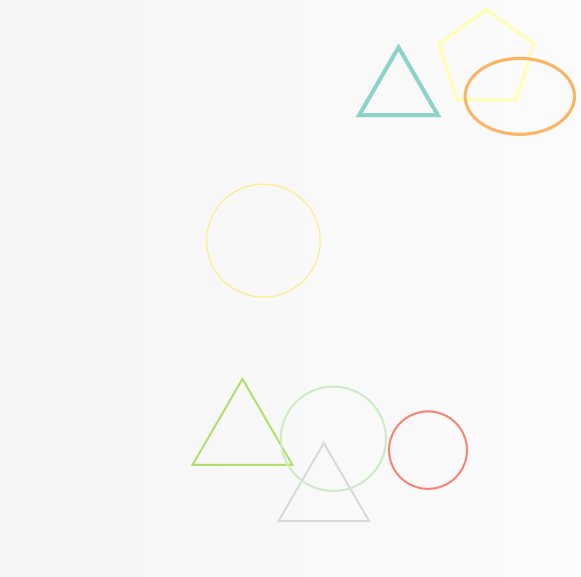[{"shape": "triangle", "thickness": 2, "radius": 0.39, "center": [0.686, 0.839]}, {"shape": "pentagon", "thickness": 1.5, "radius": 0.43, "center": [0.837, 0.896]}, {"shape": "circle", "thickness": 1, "radius": 0.34, "center": [0.736, 0.22]}, {"shape": "oval", "thickness": 1.5, "radius": 0.47, "center": [0.894, 0.832]}, {"shape": "triangle", "thickness": 1, "radius": 0.5, "center": [0.417, 0.244]}, {"shape": "triangle", "thickness": 1, "radius": 0.45, "center": [0.557, 0.142]}, {"shape": "circle", "thickness": 1, "radius": 0.45, "center": [0.574, 0.239]}, {"shape": "circle", "thickness": 0.5, "radius": 0.49, "center": [0.453, 0.583]}]